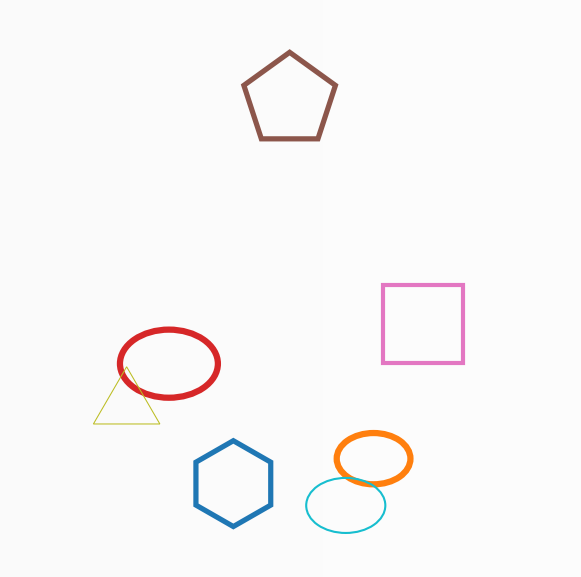[{"shape": "hexagon", "thickness": 2.5, "radius": 0.37, "center": [0.401, 0.162]}, {"shape": "oval", "thickness": 3, "radius": 0.32, "center": [0.643, 0.205]}, {"shape": "oval", "thickness": 3, "radius": 0.42, "center": [0.291, 0.369]}, {"shape": "pentagon", "thickness": 2.5, "radius": 0.41, "center": [0.498, 0.826]}, {"shape": "square", "thickness": 2, "radius": 0.34, "center": [0.728, 0.438]}, {"shape": "triangle", "thickness": 0.5, "radius": 0.33, "center": [0.218, 0.298]}, {"shape": "oval", "thickness": 1, "radius": 0.34, "center": [0.595, 0.124]}]